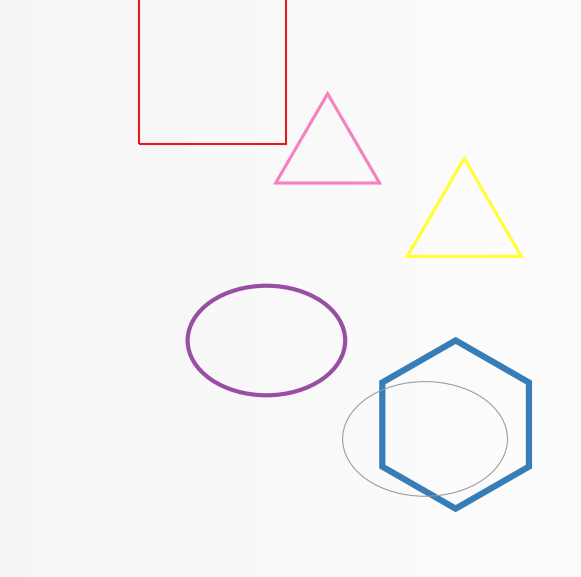[{"shape": "square", "thickness": 1, "radius": 0.63, "center": [0.365, 0.877]}, {"shape": "hexagon", "thickness": 3, "radius": 0.73, "center": [0.784, 0.264]}, {"shape": "oval", "thickness": 2, "radius": 0.68, "center": [0.458, 0.41]}, {"shape": "triangle", "thickness": 1.5, "radius": 0.57, "center": [0.799, 0.612]}, {"shape": "triangle", "thickness": 1.5, "radius": 0.52, "center": [0.564, 0.734]}, {"shape": "oval", "thickness": 0.5, "radius": 0.71, "center": [0.731, 0.239]}]